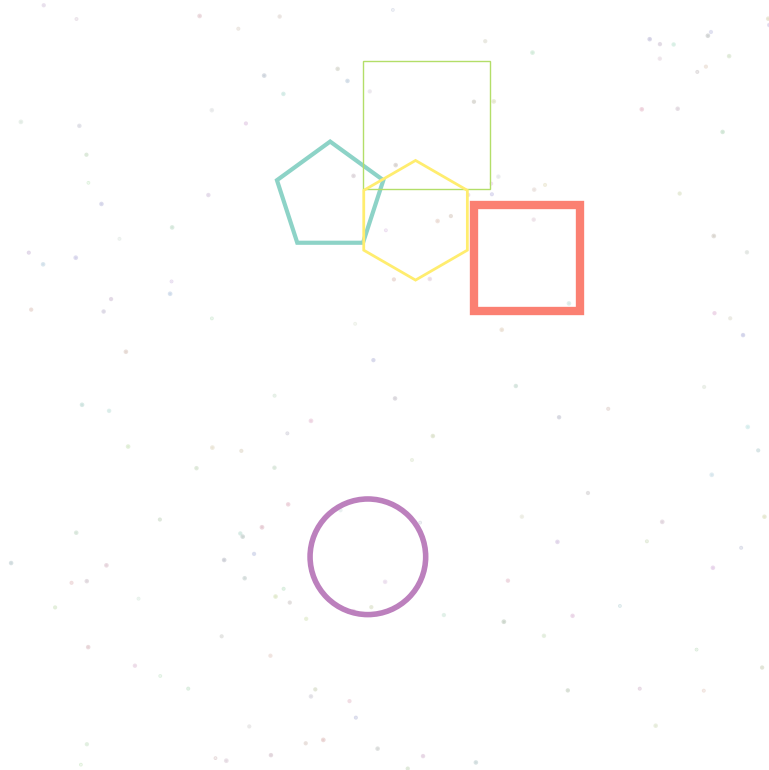[{"shape": "pentagon", "thickness": 1.5, "radius": 0.36, "center": [0.429, 0.744]}, {"shape": "square", "thickness": 3, "radius": 0.34, "center": [0.684, 0.665]}, {"shape": "square", "thickness": 0.5, "radius": 0.41, "center": [0.554, 0.838]}, {"shape": "circle", "thickness": 2, "radius": 0.38, "center": [0.478, 0.277]}, {"shape": "hexagon", "thickness": 1, "radius": 0.39, "center": [0.54, 0.714]}]